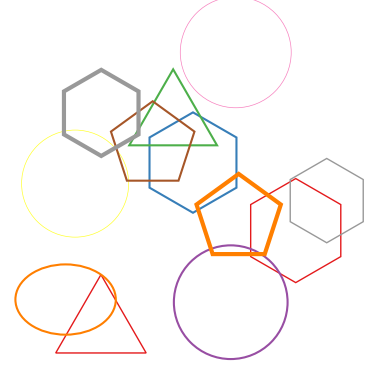[{"shape": "hexagon", "thickness": 1, "radius": 0.68, "center": [0.768, 0.401]}, {"shape": "triangle", "thickness": 1, "radius": 0.68, "center": [0.262, 0.151]}, {"shape": "hexagon", "thickness": 1.5, "radius": 0.65, "center": [0.501, 0.578]}, {"shape": "triangle", "thickness": 1.5, "radius": 0.66, "center": [0.45, 0.688]}, {"shape": "circle", "thickness": 1.5, "radius": 0.74, "center": [0.599, 0.215]}, {"shape": "pentagon", "thickness": 3, "radius": 0.58, "center": [0.62, 0.433]}, {"shape": "oval", "thickness": 1.5, "radius": 0.65, "center": [0.17, 0.222]}, {"shape": "circle", "thickness": 0.5, "radius": 0.7, "center": [0.195, 0.523]}, {"shape": "pentagon", "thickness": 1.5, "radius": 0.57, "center": [0.397, 0.623]}, {"shape": "circle", "thickness": 0.5, "radius": 0.72, "center": [0.612, 0.864]}, {"shape": "hexagon", "thickness": 1, "radius": 0.55, "center": [0.849, 0.479]}, {"shape": "hexagon", "thickness": 3, "radius": 0.56, "center": [0.263, 0.707]}]